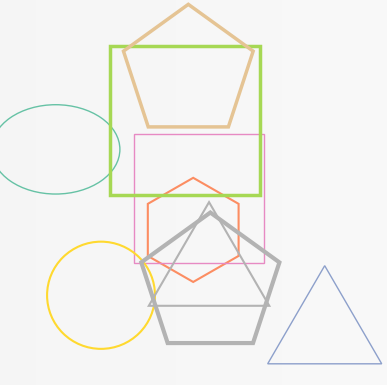[{"shape": "oval", "thickness": 1, "radius": 0.83, "center": [0.144, 0.612]}, {"shape": "hexagon", "thickness": 1.5, "radius": 0.68, "center": [0.499, 0.403]}, {"shape": "triangle", "thickness": 1, "radius": 0.85, "center": [0.838, 0.14]}, {"shape": "square", "thickness": 1, "radius": 0.84, "center": [0.513, 0.484]}, {"shape": "square", "thickness": 2.5, "radius": 0.96, "center": [0.478, 0.687]}, {"shape": "circle", "thickness": 1.5, "radius": 0.7, "center": [0.261, 0.233]}, {"shape": "pentagon", "thickness": 2.5, "radius": 0.88, "center": [0.486, 0.813]}, {"shape": "pentagon", "thickness": 3, "radius": 0.94, "center": [0.543, 0.261]}, {"shape": "triangle", "thickness": 1.5, "radius": 0.9, "center": [0.539, 0.295]}]